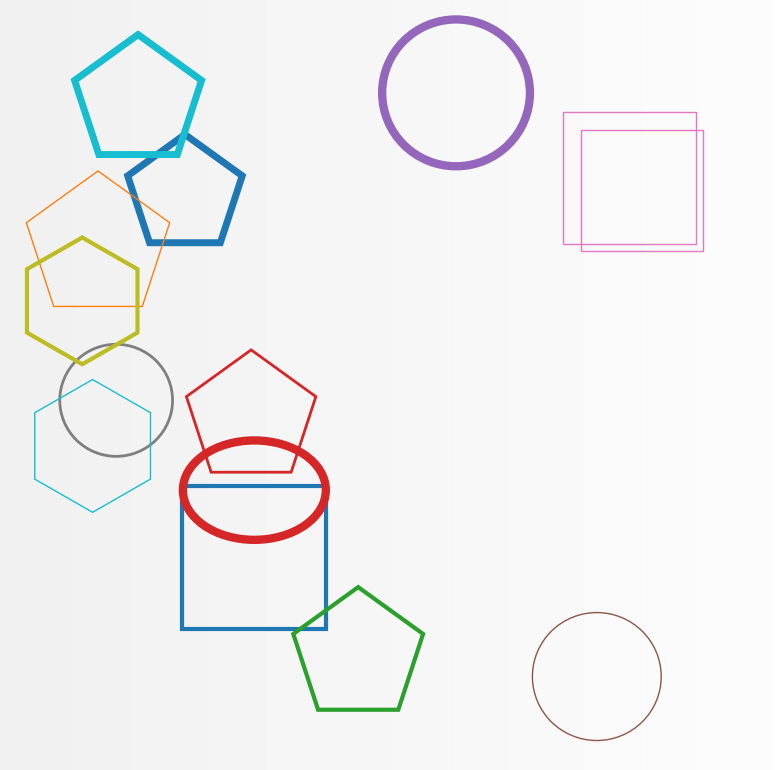[{"shape": "pentagon", "thickness": 2.5, "radius": 0.39, "center": [0.239, 0.748]}, {"shape": "square", "thickness": 1.5, "radius": 0.47, "center": [0.328, 0.276]}, {"shape": "pentagon", "thickness": 0.5, "radius": 0.49, "center": [0.126, 0.681]}, {"shape": "pentagon", "thickness": 1.5, "radius": 0.44, "center": [0.462, 0.149]}, {"shape": "pentagon", "thickness": 1, "radius": 0.44, "center": [0.324, 0.458]}, {"shape": "oval", "thickness": 3, "radius": 0.46, "center": [0.328, 0.363]}, {"shape": "circle", "thickness": 3, "radius": 0.48, "center": [0.588, 0.879]}, {"shape": "circle", "thickness": 0.5, "radius": 0.42, "center": [0.77, 0.121]}, {"shape": "square", "thickness": 0.5, "radius": 0.43, "center": [0.812, 0.769]}, {"shape": "square", "thickness": 0.5, "radius": 0.39, "center": [0.829, 0.753]}, {"shape": "circle", "thickness": 1, "radius": 0.36, "center": [0.15, 0.48]}, {"shape": "hexagon", "thickness": 1.5, "radius": 0.41, "center": [0.106, 0.609]}, {"shape": "pentagon", "thickness": 2.5, "radius": 0.43, "center": [0.178, 0.869]}, {"shape": "hexagon", "thickness": 0.5, "radius": 0.43, "center": [0.119, 0.421]}]